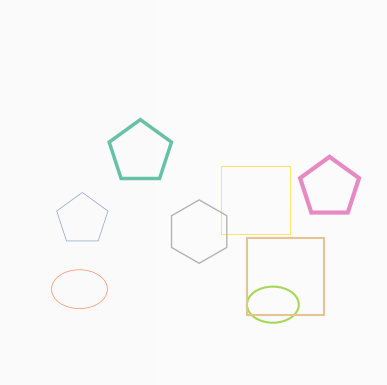[{"shape": "pentagon", "thickness": 2.5, "radius": 0.42, "center": [0.362, 0.605]}, {"shape": "oval", "thickness": 0.5, "radius": 0.36, "center": [0.205, 0.249]}, {"shape": "pentagon", "thickness": 0.5, "radius": 0.35, "center": [0.212, 0.43]}, {"shape": "pentagon", "thickness": 3, "radius": 0.4, "center": [0.85, 0.513]}, {"shape": "oval", "thickness": 1.5, "radius": 0.33, "center": [0.704, 0.209]}, {"shape": "square", "thickness": 0.5, "radius": 0.44, "center": [0.66, 0.48]}, {"shape": "square", "thickness": 1.5, "radius": 0.5, "center": [0.736, 0.283]}, {"shape": "hexagon", "thickness": 1, "radius": 0.41, "center": [0.514, 0.398]}]